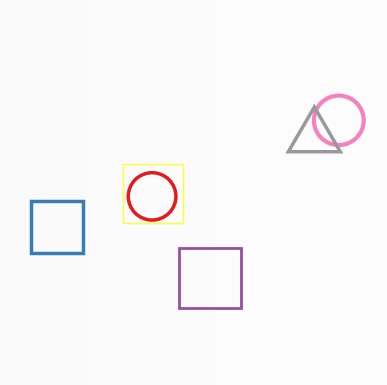[{"shape": "circle", "thickness": 2.5, "radius": 0.31, "center": [0.393, 0.49]}, {"shape": "square", "thickness": 2.5, "radius": 0.34, "center": [0.147, 0.41]}, {"shape": "square", "thickness": 2, "radius": 0.4, "center": [0.542, 0.278]}, {"shape": "square", "thickness": 1, "radius": 0.38, "center": [0.395, 0.498]}, {"shape": "circle", "thickness": 3, "radius": 0.32, "center": [0.874, 0.687]}, {"shape": "triangle", "thickness": 2.5, "radius": 0.39, "center": [0.811, 0.645]}]